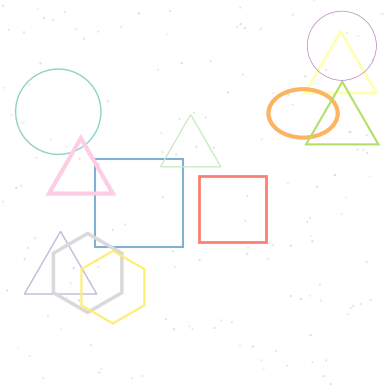[{"shape": "circle", "thickness": 1, "radius": 0.55, "center": [0.151, 0.71]}, {"shape": "triangle", "thickness": 2, "radius": 0.53, "center": [0.885, 0.812]}, {"shape": "triangle", "thickness": 1, "radius": 0.54, "center": [0.157, 0.29]}, {"shape": "square", "thickness": 2, "radius": 0.43, "center": [0.604, 0.458]}, {"shape": "square", "thickness": 1.5, "radius": 0.57, "center": [0.36, 0.472]}, {"shape": "oval", "thickness": 3, "radius": 0.45, "center": [0.787, 0.705]}, {"shape": "triangle", "thickness": 1.5, "radius": 0.54, "center": [0.889, 0.679]}, {"shape": "triangle", "thickness": 3, "radius": 0.48, "center": [0.21, 0.545]}, {"shape": "hexagon", "thickness": 2.5, "radius": 0.51, "center": [0.228, 0.291]}, {"shape": "circle", "thickness": 0.5, "radius": 0.45, "center": [0.888, 0.881]}, {"shape": "triangle", "thickness": 1, "radius": 0.45, "center": [0.495, 0.612]}, {"shape": "hexagon", "thickness": 1.5, "radius": 0.47, "center": [0.293, 0.254]}]